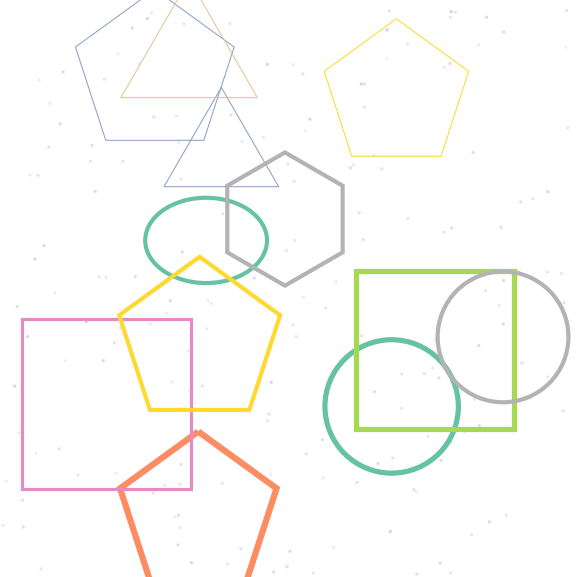[{"shape": "circle", "thickness": 2.5, "radius": 0.58, "center": [0.678, 0.295]}, {"shape": "oval", "thickness": 2, "radius": 0.53, "center": [0.357, 0.583]}, {"shape": "pentagon", "thickness": 3, "radius": 0.71, "center": [0.343, 0.109]}, {"shape": "pentagon", "thickness": 0.5, "radius": 0.72, "center": [0.268, 0.873]}, {"shape": "triangle", "thickness": 0.5, "radius": 0.57, "center": [0.383, 0.733]}, {"shape": "square", "thickness": 1.5, "radius": 0.73, "center": [0.184, 0.3]}, {"shape": "square", "thickness": 2.5, "radius": 0.68, "center": [0.753, 0.393]}, {"shape": "pentagon", "thickness": 2, "radius": 0.73, "center": [0.346, 0.408]}, {"shape": "pentagon", "thickness": 0.5, "radius": 0.66, "center": [0.686, 0.835]}, {"shape": "triangle", "thickness": 0.5, "radius": 0.68, "center": [0.328, 0.898]}, {"shape": "circle", "thickness": 2, "radius": 0.57, "center": [0.871, 0.416]}, {"shape": "hexagon", "thickness": 2, "radius": 0.58, "center": [0.493, 0.62]}]